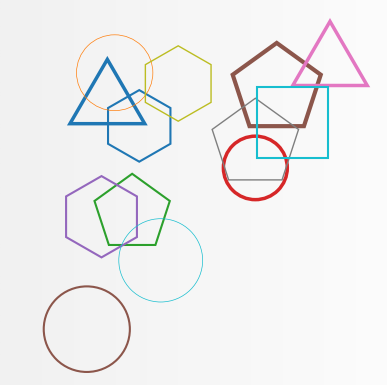[{"shape": "hexagon", "thickness": 1.5, "radius": 0.46, "center": [0.359, 0.673]}, {"shape": "triangle", "thickness": 2.5, "radius": 0.56, "center": [0.277, 0.734]}, {"shape": "circle", "thickness": 0.5, "radius": 0.49, "center": [0.296, 0.811]}, {"shape": "pentagon", "thickness": 1.5, "radius": 0.51, "center": [0.341, 0.446]}, {"shape": "circle", "thickness": 2.5, "radius": 0.41, "center": [0.659, 0.564]}, {"shape": "hexagon", "thickness": 1.5, "radius": 0.53, "center": [0.262, 0.437]}, {"shape": "pentagon", "thickness": 3, "radius": 0.6, "center": [0.714, 0.769]}, {"shape": "circle", "thickness": 1.5, "radius": 0.56, "center": [0.224, 0.145]}, {"shape": "triangle", "thickness": 2.5, "radius": 0.55, "center": [0.852, 0.833]}, {"shape": "pentagon", "thickness": 1, "radius": 0.59, "center": [0.659, 0.628]}, {"shape": "hexagon", "thickness": 1, "radius": 0.49, "center": [0.46, 0.783]}, {"shape": "circle", "thickness": 0.5, "radius": 0.54, "center": [0.415, 0.324]}, {"shape": "square", "thickness": 1.5, "radius": 0.46, "center": [0.756, 0.682]}]